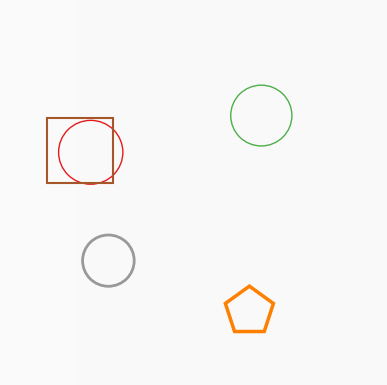[{"shape": "circle", "thickness": 1, "radius": 0.41, "center": [0.234, 0.604]}, {"shape": "circle", "thickness": 1, "radius": 0.39, "center": [0.674, 0.7]}, {"shape": "pentagon", "thickness": 2.5, "radius": 0.33, "center": [0.644, 0.192]}, {"shape": "square", "thickness": 1.5, "radius": 0.42, "center": [0.207, 0.609]}, {"shape": "circle", "thickness": 2, "radius": 0.33, "center": [0.28, 0.323]}]